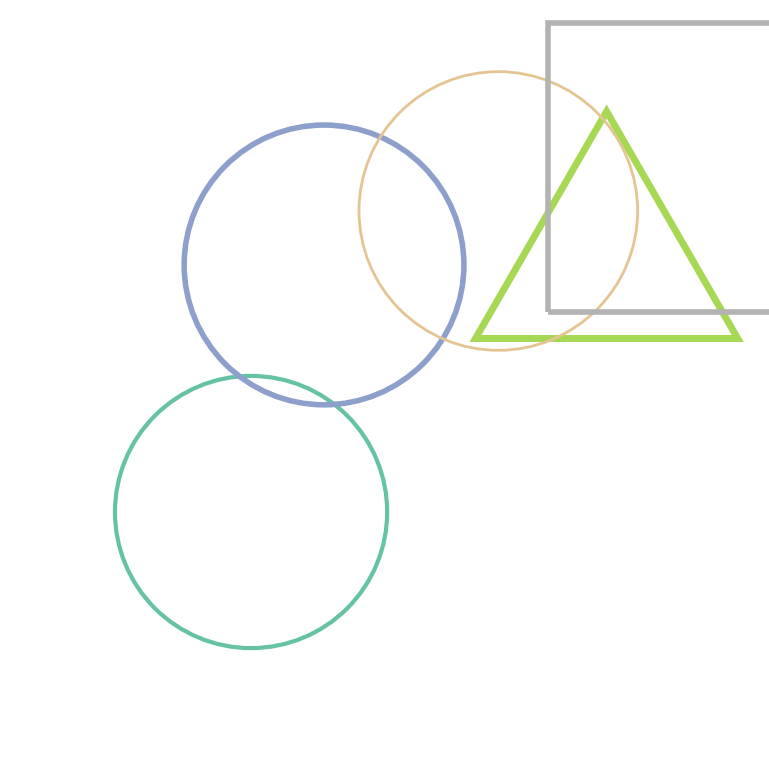[{"shape": "circle", "thickness": 1.5, "radius": 0.88, "center": [0.326, 0.335]}, {"shape": "circle", "thickness": 2, "radius": 0.91, "center": [0.421, 0.656]}, {"shape": "triangle", "thickness": 2.5, "radius": 0.98, "center": [0.788, 0.659]}, {"shape": "circle", "thickness": 1, "radius": 0.9, "center": [0.647, 0.726]}, {"shape": "square", "thickness": 2, "radius": 0.94, "center": [0.9, 0.783]}]